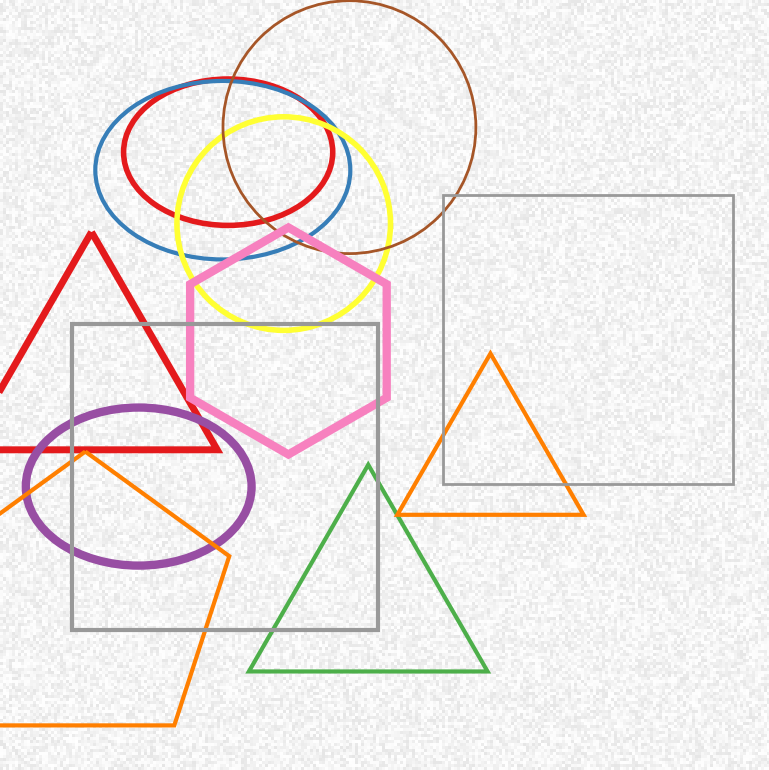[{"shape": "oval", "thickness": 2, "radius": 0.68, "center": [0.296, 0.802]}, {"shape": "triangle", "thickness": 2.5, "radius": 0.94, "center": [0.119, 0.51]}, {"shape": "oval", "thickness": 1.5, "radius": 0.83, "center": [0.289, 0.779]}, {"shape": "triangle", "thickness": 1.5, "radius": 0.89, "center": [0.478, 0.217]}, {"shape": "oval", "thickness": 3, "radius": 0.73, "center": [0.18, 0.368]}, {"shape": "triangle", "thickness": 1.5, "radius": 0.7, "center": [0.637, 0.401]}, {"shape": "pentagon", "thickness": 1.5, "radius": 0.98, "center": [0.111, 0.217]}, {"shape": "circle", "thickness": 2, "radius": 0.69, "center": [0.368, 0.71]}, {"shape": "circle", "thickness": 1, "radius": 0.82, "center": [0.454, 0.835]}, {"shape": "hexagon", "thickness": 3, "radius": 0.74, "center": [0.375, 0.557]}, {"shape": "square", "thickness": 1.5, "radius": 0.99, "center": [0.292, 0.381]}, {"shape": "square", "thickness": 1, "radius": 0.94, "center": [0.763, 0.559]}]